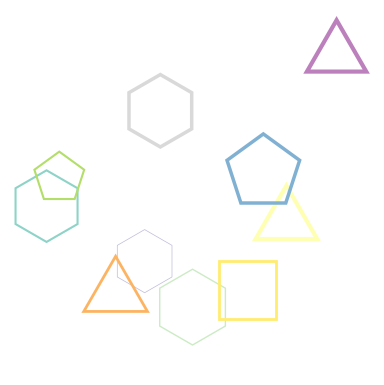[{"shape": "hexagon", "thickness": 1.5, "radius": 0.46, "center": [0.121, 0.465]}, {"shape": "triangle", "thickness": 3, "radius": 0.46, "center": [0.744, 0.425]}, {"shape": "hexagon", "thickness": 0.5, "radius": 0.41, "center": [0.376, 0.322]}, {"shape": "pentagon", "thickness": 2.5, "radius": 0.5, "center": [0.684, 0.553]}, {"shape": "triangle", "thickness": 2, "radius": 0.48, "center": [0.3, 0.239]}, {"shape": "pentagon", "thickness": 1.5, "radius": 0.34, "center": [0.154, 0.538]}, {"shape": "hexagon", "thickness": 2.5, "radius": 0.47, "center": [0.416, 0.712]}, {"shape": "triangle", "thickness": 3, "radius": 0.45, "center": [0.874, 0.859]}, {"shape": "hexagon", "thickness": 1, "radius": 0.49, "center": [0.5, 0.202]}, {"shape": "square", "thickness": 2, "radius": 0.37, "center": [0.644, 0.246]}]